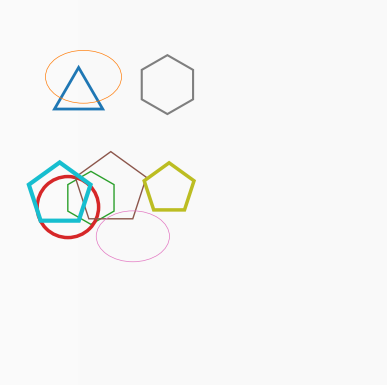[{"shape": "triangle", "thickness": 2, "radius": 0.36, "center": [0.203, 0.753]}, {"shape": "oval", "thickness": 0.5, "radius": 0.49, "center": [0.215, 0.801]}, {"shape": "hexagon", "thickness": 1, "radius": 0.34, "center": [0.235, 0.486]}, {"shape": "circle", "thickness": 2.5, "radius": 0.4, "center": [0.175, 0.462]}, {"shape": "pentagon", "thickness": 1, "radius": 0.48, "center": [0.286, 0.51]}, {"shape": "oval", "thickness": 0.5, "radius": 0.47, "center": [0.343, 0.386]}, {"shape": "hexagon", "thickness": 1.5, "radius": 0.38, "center": [0.432, 0.78]}, {"shape": "pentagon", "thickness": 2.5, "radius": 0.34, "center": [0.436, 0.509]}, {"shape": "pentagon", "thickness": 3, "radius": 0.42, "center": [0.154, 0.494]}]